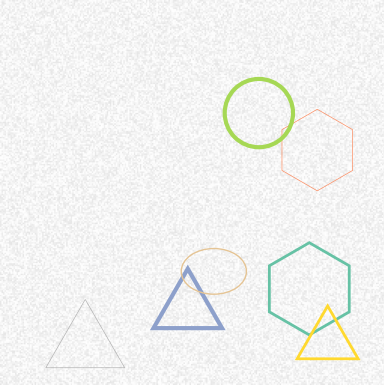[{"shape": "hexagon", "thickness": 2, "radius": 0.6, "center": [0.803, 0.25]}, {"shape": "hexagon", "thickness": 0.5, "radius": 0.53, "center": [0.824, 0.61]}, {"shape": "triangle", "thickness": 3, "radius": 0.51, "center": [0.488, 0.199]}, {"shape": "circle", "thickness": 3, "radius": 0.44, "center": [0.672, 0.706]}, {"shape": "triangle", "thickness": 2, "radius": 0.46, "center": [0.851, 0.114]}, {"shape": "oval", "thickness": 1, "radius": 0.42, "center": [0.555, 0.295]}, {"shape": "triangle", "thickness": 0.5, "radius": 0.59, "center": [0.221, 0.104]}]